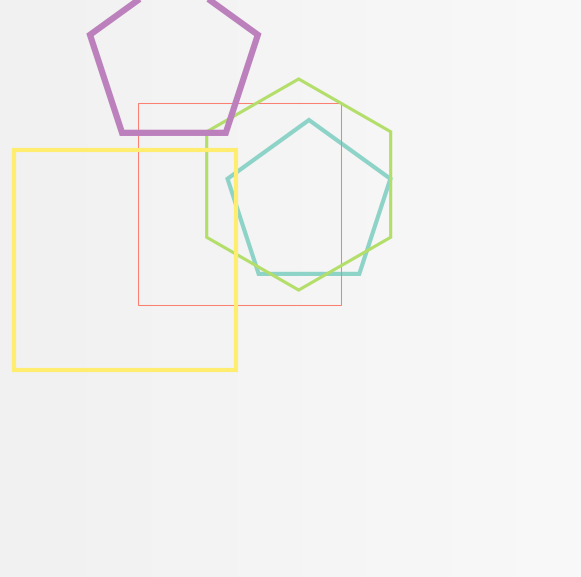[{"shape": "pentagon", "thickness": 2, "radius": 0.74, "center": [0.532, 0.644]}, {"shape": "square", "thickness": 0.5, "radius": 0.88, "center": [0.412, 0.646]}, {"shape": "hexagon", "thickness": 1.5, "radius": 0.91, "center": [0.514, 0.68]}, {"shape": "pentagon", "thickness": 3, "radius": 0.76, "center": [0.299, 0.892]}, {"shape": "square", "thickness": 2, "radius": 0.95, "center": [0.216, 0.549]}]